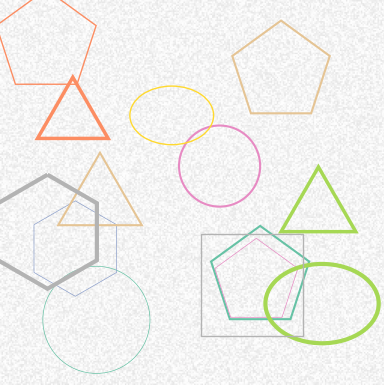[{"shape": "pentagon", "thickness": 1.5, "radius": 0.67, "center": [0.676, 0.279]}, {"shape": "circle", "thickness": 0.5, "radius": 0.7, "center": [0.25, 0.169]}, {"shape": "triangle", "thickness": 2.5, "radius": 0.53, "center": [0.189, 0.693]}, {"shape": "pentagon", "thickness": 1, "radius": 0.68, "center": [0.12, 0.891]}, {"shape": "hexagon", "thickness": 0.5, "radius": 0.62, "center": [0.196, 0.354]}, {"shape": "pentagon", "thickness": 0.5, "radius": 0.57, "center": [0.666, 0.268]}, {"shape": "circle", "thickness": 1.5, "radius": 0.53, "center": [0.57, 0.569]}, {"shape": "oval", "thickness": 3, "radius": 0.74, "center": [0.836, 0.211]}, {"shape": "triangle", "thickness": 2.5, "radius": 0.56, "center": [0.827, 0.454]}, {"shape": "oval", "thickness": 1, "radius": 0.54, "center": [0.446, 0.7]}, {"shape": "pentagon", "thickness": 1.5, "radius": 0.67, "center": [0.73, 0.813]}, {"shape": "triangle", "thickness": 1.5, "radius": 0.63, "center": [0.26, 0.478]}, {"shape": "square", "thickness": 1, "radius": 0.66, "center": [0.655, 0.261]}, {"shape": "hexagon", "thickness": 3, "radius": 0.74, "center": [0.123, 0.398]}]